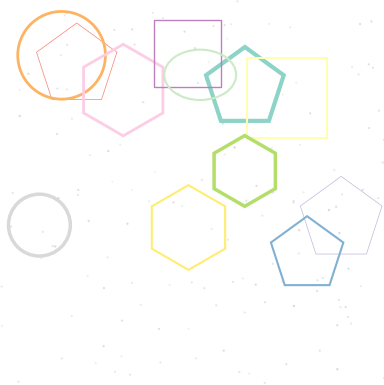[{"shape": "pentagon", "thickness": 3, "radius": 0.53, "center": [0.636, 0.772]}, {"shape": "square", "thickness": 1.5, "radius": 0.52, "center": [0.745, 0.746]}, {"shape": "pentagon", "thickness": 0.5, "radius": 0.56, "center": [0.886, 0.43]}, {"shape": "pentagon", "thickness": 0.5, "radius": 0.55, "center": [0.199, 0.83]}, {"shape": "pentagon", "thickness": 1.5, "radius": 0.49, "center": [0.798, 0.339]}, {"shape": "circle", "thickness": 2, "radius": 0.57, "center": [0.16, 0.856]}, {"shape": "hexagon", "thickness": 2.5, "radius": 0.46, "center": [0.636, 0.556]}, {"shape": "hexagon", "thickness": 2, "radius": 0.59, "center": [0.32, 0.766]}, {"shape": "circle", "thickness": 2.5, "radius": 0.4, "center": [0.102, 0.415]}, {"shape": "square", "thickness": 1, "radius": 0.43, "center": [0.486, 0.861]}, {"shape": "oval", "thickness": 1.5, "radius": 0.47, "center": [0.52, 0.806]}, {"shape": "hexagon", "thickness": 1.5, "radius": 0.55, "center": [0.49, 0.409]}]